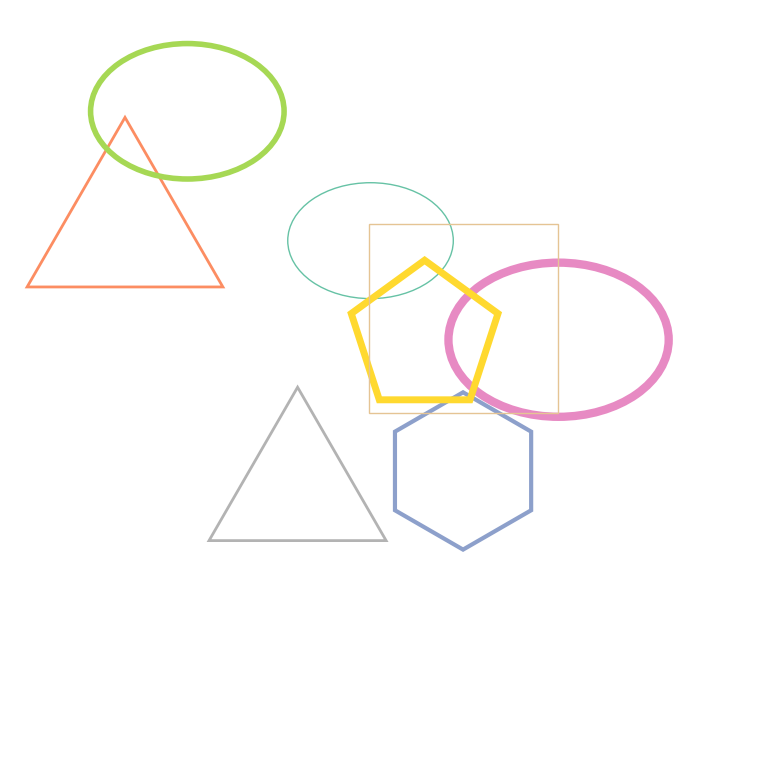[{"shape": "oval", "thickness": 0.5, "radius": 0.54, "center": [0.481, 0.687]}, {"shape": "triangle", "thickness": 1, "radius": 0.73, "center": [0.162, 0.701]}, {"shape": "hexagon", "thickness": 1.5, "radius": 0.51, "center": [0.601, 0.388]}, {"shape": "oval", "thickness": 3, "radius": 0.72, "center": [0.725, 0.559]}, {"shape": "oval", "thickness": 2, "radius": 0.63, "center": [0.243, 0.855]}, {"shape": "pentagon", "thickness": 2.5, "radius": 0.5, "center": [0.551, 0.562]}, {"shape": "square", "thickness": 0.5, "radius": 0.61, "center": [0.602, 0.586]}, {"shape": "triangle", "thickness": 1, "radius": 0.66, "center": [0.386, 0.364]}]